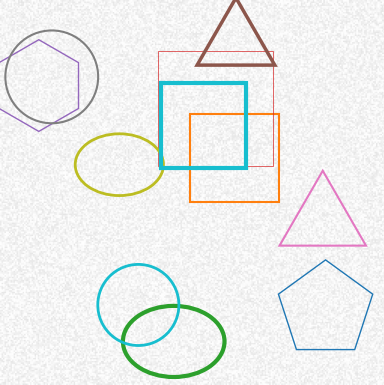[{"shape": "pentagon", "thickness": 1, "radius": 0.64, "center": [0.846, 0.196]}, {"shape": "square", "thickness": 1.5, "radius": 0.58, "center": [0.609, 0.59]}, {"shape": "oval", "thickness": 3, "radius": 0.66, "center": [0.451, 0.113]}, {"shape": "square", "thickness": 0.5, "radius": 0.75, "center": [0.56, 0.717]}, {"shape": "hexagon", "thickness": 1, "radius": 0.6, "center": [0.101, 0.778]}, {"shape": "triangle", "thickness": 2.5, "radius": 0.58, "center": [0.613, 0.889]}, {"shape": "triangle", "thickness": 1.5, "radius": 0.65, "center": [0.838, 0.427]}, {"shape": "circle", "thickness": 1.5, "radius": 0.6, "center": [0.134, 0.8]}, {"shape": "oval", "thickness": 2, "radius": 0.57, "center": [0.31, 0.572]}, {"shape": "square", "thickness": 3, "radius": 0.55, "center": [0.529, 0.674]}, {"shape": "circle", "thickness": 2, "radius": 0.53, "center": [0.359, 0.208]}]